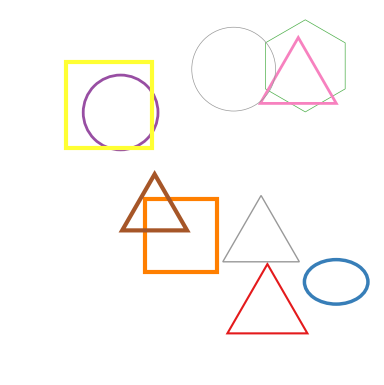[{"shape": "triangle", "thickness": 1.5, "radius": 0.6, "center": [0.695, 0.194]}, {"shape": "oval", "thickness": 2.5, "radius": 0.41, "center": [0.873, 0.268]}, {"shape": "hexagon", "thickness": 0.5, "radius": 0.6, "center": [0.793, 0.829]}, {"shape": "circle", "thickness": 2, "radius": 0.49, "center": [0.313, 0.708]}, {"shape": "square", "thickness": 3, "radius": 0.47, "center": [0.47, 0.389]}, {"shape": "square", "thickness": 3, "radius": 0.56, "center": [0.283, 0.728]}, {"shape": "triangle", "thickness": 3, "radius": 0.49, "center": [0.402, 0.45]}, {"shape": "triangle", "thickness": 2, "radius": 0.57, "center": [0.775, 0.788]}, {"shape": "triangle", "thickness": 1, "radius": 0.57, "center": [0.678, 0.377]}, {"shape": "circle", "thickness": 0.5, "radius": 0.54, "center": [0.607, 0.82]}]